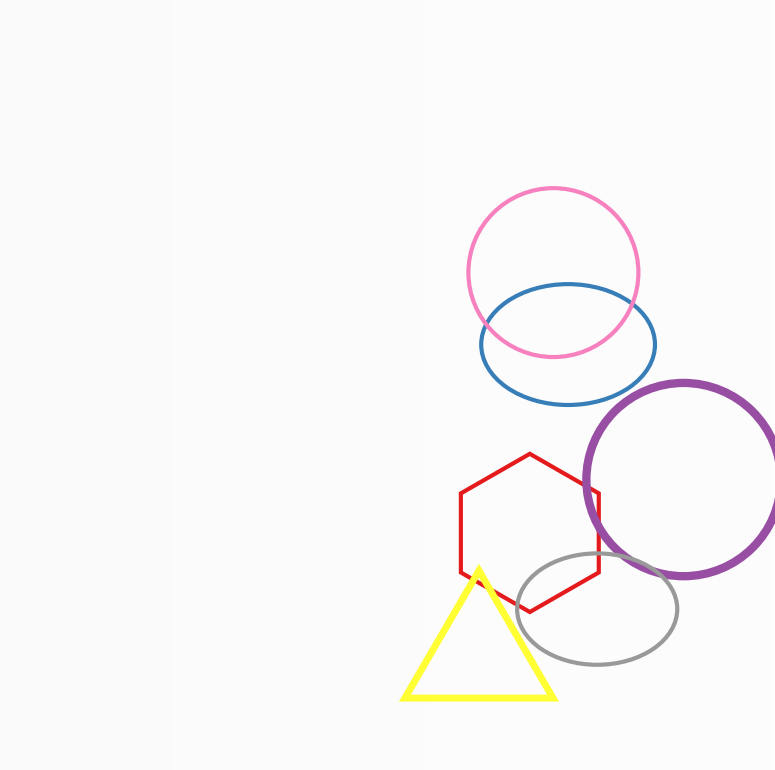[{"shape": "hexagon", "thickness": 1.5, "radius": 0.51, "center": [0.684, 0.308]}, {"shape": "oval", "thickness": 1.5, "radius": 0.56, "center": [0.733, 0.553]}, {"shape": "circle", "thickness": 3, "radius": 0.63, "center": [0.882, 0.377]}, {"shape": "triangle", "thickness": 2.5, "radius": 0.55, "center": [0.618, 0.149]}, {"shape": "circle", "thickness": 1.5, "radius": 0.55, "center": [0.714, 0.646]}, {"shape": "oval", "thickness": 1.5, "radius": 0.52, "center": [0.771, 0.209]}]